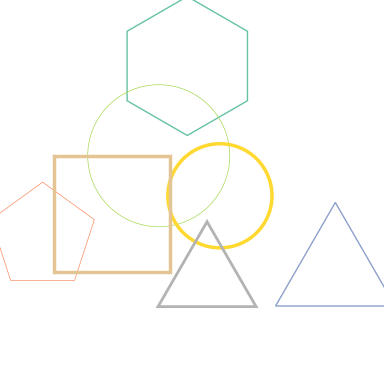[{"shape": "hexagon", "thickness": 1, "radius": 0.9, "center": [0.486, 0.829]}, {"shape": "pentagon", "thickness": 0.5, "radius": 0.71, "center": [0.111, 0.386]}, {"shape": "triangle", "thickness": 1, "radius": 0.9, "center": [0.871, 0.295]}, {"shape": "circle", "thickness": 0.5, "radius": 0.92, "center": [0.412, 0.596]}, {"shape": "circle", "thickness": 2.5, "radius": 0.68, "center": [0.571, 0.491]}, {"shape": "square", "thickness": 2.5, "radius": 0.75, "center": [0.292, 0.445]}, {"shape": "triangle", "thickness": 2, "radius": 0.74, "center": [0.538, 0.277]}]